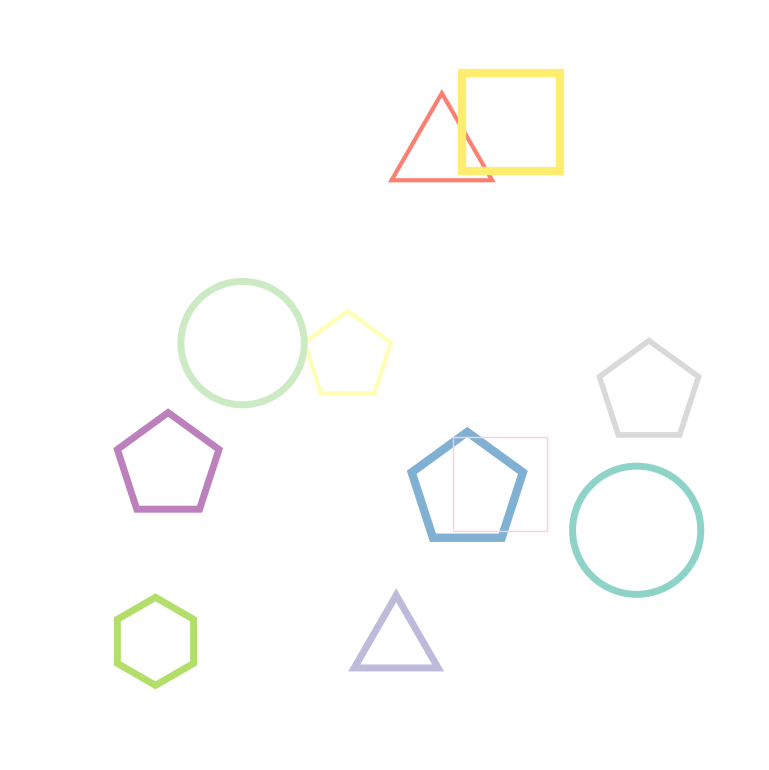[{"shape": "circle", "thickness": 2.5, "radius": 0.42, "center": [0.827, 0.311]}, {"shape": "pentagon", "thickness": 1.5, "radius": 0.3, "center": [0.451, 0.537]}, {"shape": "triangle", "thickness": 2.5, "radius": 0.31, "center": [0.515, 0.164]}, {"shape": "triangle", "thickness": 1.5, "radius": 0.38, "center": [0.574, 0.804]}, {"shape": "pentagon", "thickness": 3, "radius": 0.38, "center": [0.607, 0.363]}, {"shape": "hexagon", "thickness": 2.5, "radius": 0.29, "center": [0.202, 0.167]}, {"shape": "square", "thickness": 0.5, "radius": 0.31, "center": [0.649, 0.372]}, {"shape": "pentagon", "thickness": 2, "radius": 0.34, "center": [0.843, 0.49]}, {"shape": "pentagon", "thickness": 2.5, "radius": 0.35, "center": [0.218, 0.395]}, {"shape": "circle", "thickness": 2.5, "radius": 0.4, "center": [0.315, 0.554]}, {"shape": "square", "thickness": 3, "radius": 0.32, "center": [0.663, 0.842]}]